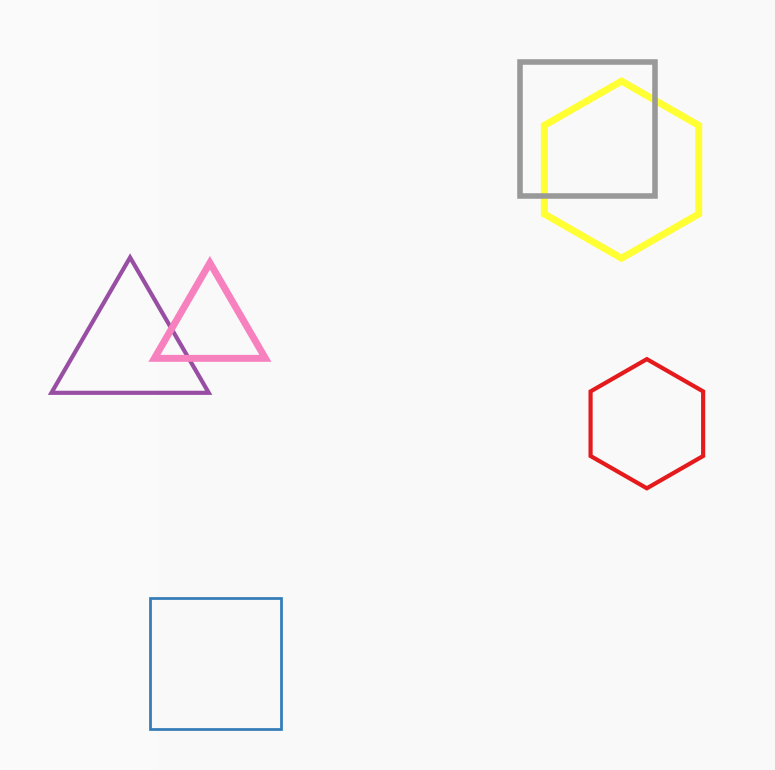[{"shape": "hexagon", "thickness": 1.5, "radius": 0.42, "center": [0.835, 0.45]}, {"shape": "square", "thickness": 1, "radius": 0.42, "center": [0.278, 0.138]}, {"shape": "triangle", "thickness": 1.5, "radius": 0.59, "center": [0.168, 0.548]}, {"shape": "hexagon", "thickness": 2.5, "radius": 0.58, "center": [0.802, 0.78]}, {"shape": "triangle", "thickness": 2.5, "radius": 0.41, "center": [0.271, 0.576]}, {"shape": "square", "thickness": 2, "radius": 0.44, "center": [0.758, 0.833]}]